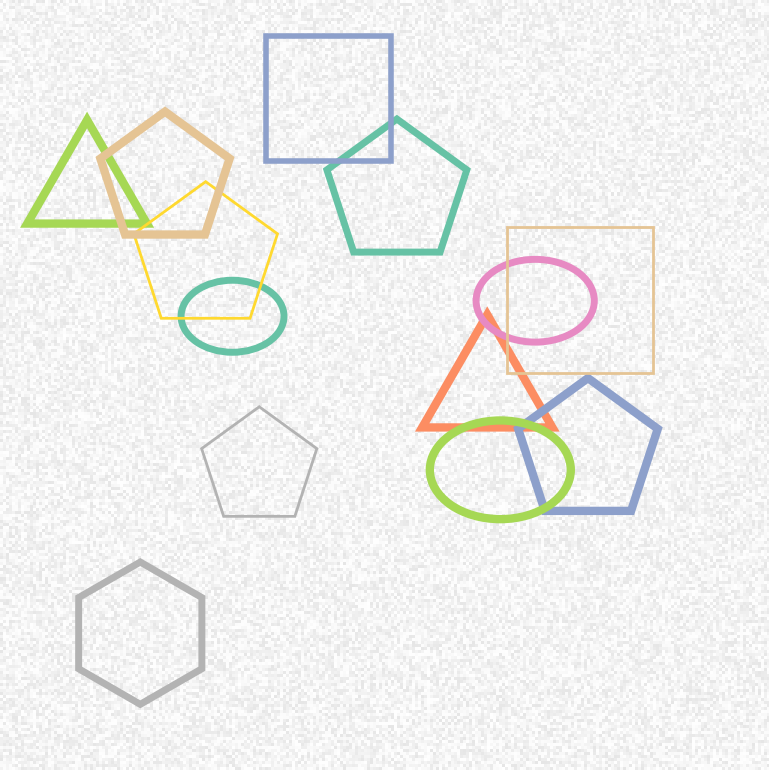[{"shape": "pentagon", "thickness": 2.5, "radius": 0.48, "center": [0.515, 0.75]}, {"shape": "oval", "thickness": 2.5, "radius": 0.33, "center": [0.302, 0.589]}, {"shape": "triangle", "thickness": 3, "radius": 0.49, "center": [0.633, 0.494]}, {"shape": "pentagon", "thickness": 3, "radius": 0.48, "center": [0.764, 0.414]}, {"shape": "square", "thickness": 2, "radius": 0.41, "center": [0.427, 0.872]}, {"shape": "oval", "thickness": 2.5, "radius": 0.38, "center": [0.695, 0.609]}, {"shape": "triangle", "thickness": 3, "radius": 0.45, "center": [0.113, 0.754]}, {"shape": "oval", "thickness": 3, "radius": 0.46, "center": [0.65, 0.39]}, {"shape": "pentagon", "thickness": 1, "radius": 0.49, "center": [0.267, 0.666]}, {"shape": "square", "thickness": 1, "radius": 0.47, "center": [0.753, 0.61]}, {"shape": "pentagon", "thickness": 3, "radius": 0.44, "center": [0.214, 0.767]}, {"shape": "pentagon", "thickness": 1, "radius": 0.39, "center": [0.337, 0.393]}, {"shape": "hexagon", "thickness": 2.5, "radius": 0.46, "center": [0.182, 0.178]}]